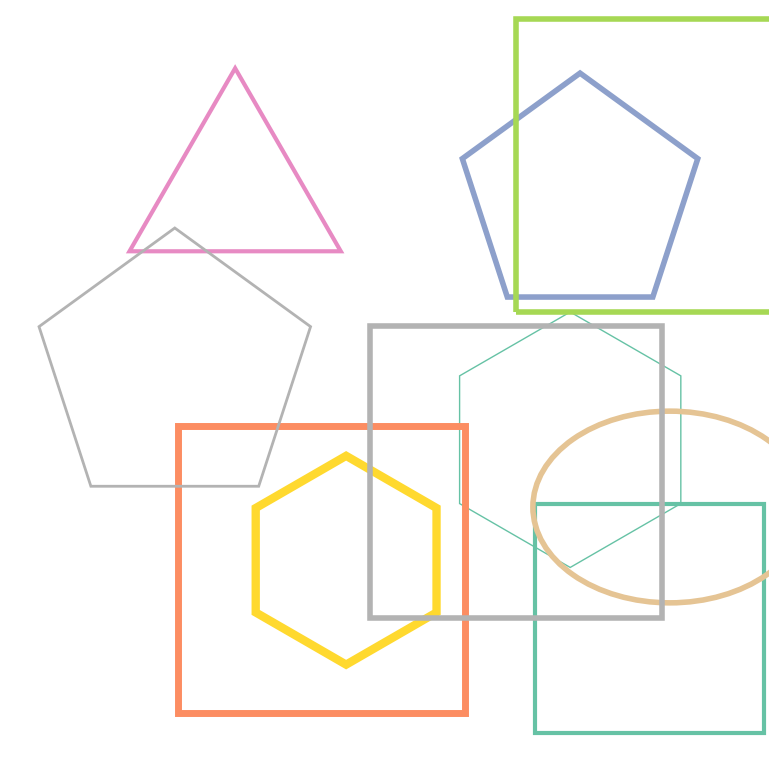[{"shape": "hexagon", "thickness": 0.5, "radius": 0.83, "center": [0.741, 0.429]}, {"shape": "square", "thickness": 1.5, "radius": 0.74, "center": [0.844, 0.197]}, {"shape": "square", "thickness": 2.5, "radius": 0.93, "center": [0.417, 0.26]}, {"shape": "pentagon", "thickness": 2, "radius": 0.8, "center": [0.753, 0.744]}, {"shape": "triangle", "thickness": 1.5, "radius": 0.79, "center": [0.305, 0.753]}, {"shape": "square", "thickness": 2, "radius": 0.95, "center": [0.86, 0.785]}, {"shape": "hexagon", "thickness": 3, "radius": 0.68, "center": [0.45, 0.272]}, {"shape": "oval", "thickness": 2, "radius": 0.89, "center": [0.87, 0.342]}, {"shape": "square", "thickness": 2, "radius": 0.95, "center": [0.67, 0.387]}, {"shape": "pentagon", "thickness": 1, "radius": 0.93, "center": [0.227, 0.518]}]